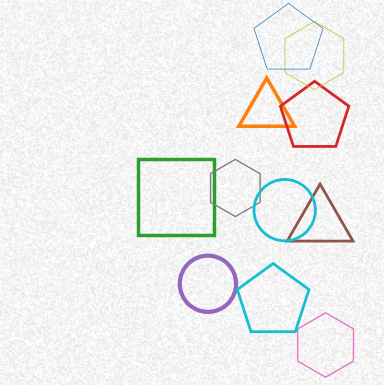[{"shape": "pentagon", "thickness": 0.5, "radius": 0.47, "center": [0.749, 0.897]}, {"shape": "triangle", "thickness": 2.5, "radius": 0.42, "center": [0.693, 0.714]}, {"shape": "square", "thickness": 2.5, "radius": 0.49, "center": [0.458, 0.488]}, {"shape": "pentagon", "thickness": 2, "radius": 0.47, "center": [0.817, 0.695]}, {"shape": "circle", "thickness": 3, "radius": 0.37, "center": [0.54, 0.263]}, {"shape": "triangle", "thickness": 2, "radius": 0.49, "center": [0.831, 0.423]}, {"shape": "hexagon", "thickness": 1, "radius": 0.42, "center": [0.846, 0.104]}, {"shape": "hexagon", "thickness": 1, "radius": 0.37, "center": [0.611, 0.512]}, {"shape": "hexagon", "thickness": 0.5, "radius": 0.44, "center": [0.817, 0.856]}, {"shape": "circle", "thickness": 2, "radius": 0.4, "center": [0.739, 0.454]}, {"shape": "pentagon", "thickness": 2, "radius": 0.49, "center": [0.709, 0.218]}]